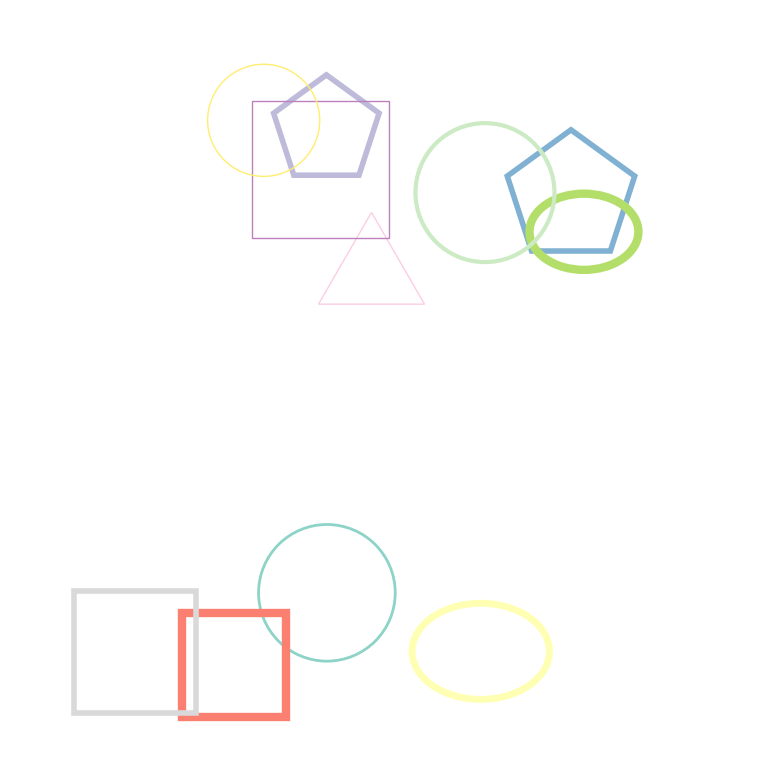[{"shape": "circle", "thickness": 1, "radius": 0.44, "center": [0.425, 0.23]}, {"shape": "oval", "thickness": 2.5, "radius": 0.45, "center": [0.624, 0.154]}, {"shape": "pentagon", "thickness": 2, "radius": 0.36, "center": [0.424, 0.831]}, {"shape": "square", "thickness": 3, "radius": 0.34, "center": [0.304, 0.137]}, {"shape": "pentagon", "thickness": 2, "radius": 0.43, "center": [0.742, 0.744]}, {"shape": "oval", "thickness": 3, "radius": 0.35, "center": [0.758, 0.699]}, {"shape": "triangle", "thickness": 0.5, "radius": 0.4, "center": [0.482, 0.645]}, {"shape": "square", "thickness": 2, "radius": 0.4, "center": [0.175, 0.153]}, {"shape": "square", "thickness": 0.5, "radius": 0.44, "center": [0.417, 0.78]}, {"shape": "circle", "thickness": 1.5, "radius": 0.45, "center": [0.63, 0.75]}, {"shape": "circle", "thickness": 0.5, "radius": 0.36, "center": [0.342, 0.844]}]